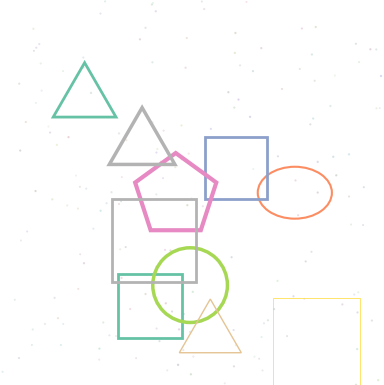[{"shape": "square", "thickness": 2, "radius": 0.42, "center": [0.39, 0.205]}, {"shape": "triangle", "thickness": 2, "radius": 0.47, "center": [0.22, 0.743]}, {"shape": "oval", "thickness": 1.5, "radius": 0.48, "center": [0.766, 0.499]}, {"shape": "square", "thickness": 2, "radius": 0.4, "center": [0.613, 0.564]}, {"shape": "pentagon", "thickness": 3, "radius": 0.55, "center": [0.456, 0.492]}, {"shape": "circle", "thickness": 2.5, "radius": 0.48, "center": [0.494, 0.259]}, {"shape": "square", "thickness": 0.5, "radius": 0.56, "center": [0.821, 0.112]}, {"shape": "triangle", "thickness": 1, "radius": 0.46, "center": [0.546, 0.13]}, {"shape": "square", "thickness": 2, "radius": 0.54, "center": [0.4, 0.375]}, {"shape": "triangle", "thickness": 2.5, "radius": 0.49, "center": [0.369, 0.622]}]